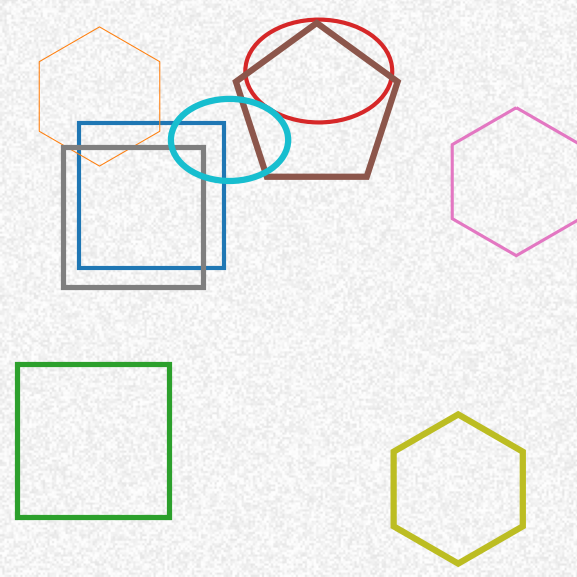[{"shape": "square", "thickness": 2, "radius": 0.63, "center": [0.262, 0.66]}, {"shape": "hexagon", "thickness": 0.5, "radius": 0.6, "center": [0.172, 0.832]}, {"shape": "square", "thickness": 2.5, "radius": 0.66, "center": [0.161, 0.236]}, {"shape": "oval", "thickness": 2, "radius": 0.64, "center": [0.552, 0.876]}, {"shape": "pentagon", "thickness": 3, "radius": 0.74, "center": [0.549, 0.812]}, {"shape": "hexagon", "thickness": 1.5, "radius": 0.64, "center": [0.894, 0.685]}, {"shape": "square", "thickness": 2.5, "radius": 0.61, "center": [0.231, 0.623]}, {"shape": "hexagon", "thickness": 3, "radius": 0.65, "center": [0.793, 0.152]}, {"shape": "oval", "thickness": 3, "radius": 0.51, "center": [0.397, 0.757]}]